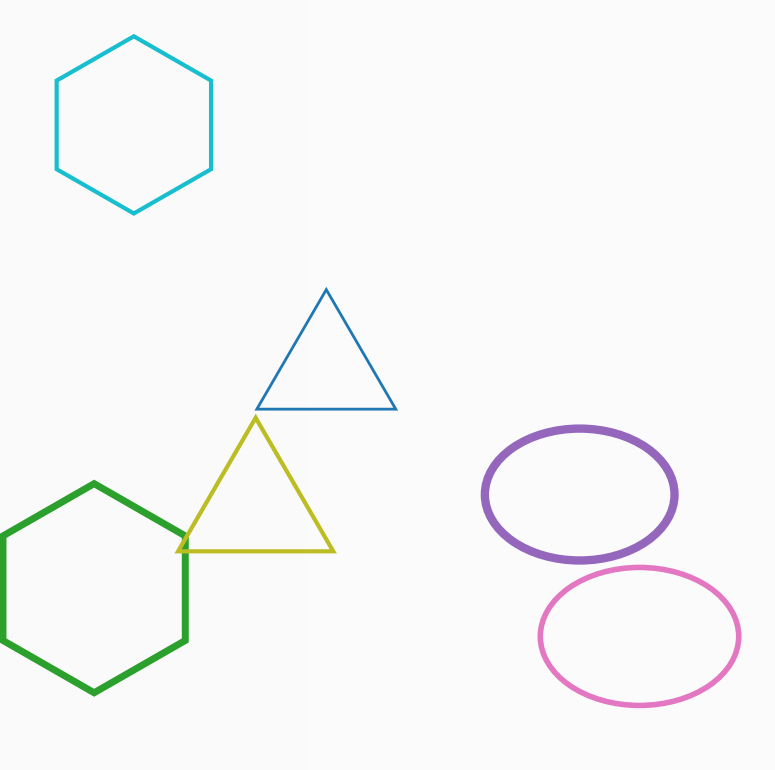[{"shape": "triangle", "thickness": 1, "radius": 0.52, "center": [0.421, 0.52]}, {"shape": "hexagon", "thickness": 2.5, "radius": 0.68, "center": [0.121, 0.236]}, {"shape": "oval", "thickness": 3, "radius": 0.61, "center": [0.748, 0.358]}, {"shape": "oval", "thickness": 2, "radius": 0.64, "center": [0.825, 0.173]}, {"shape": "triangle", "thickness": 1.5, "radius": 0.58, "center": [0.33, 0.342]}, {"shape": "hexagon", "thickness": 1.5, "radius": 0.58, "center": [0.173, 0.838]}]